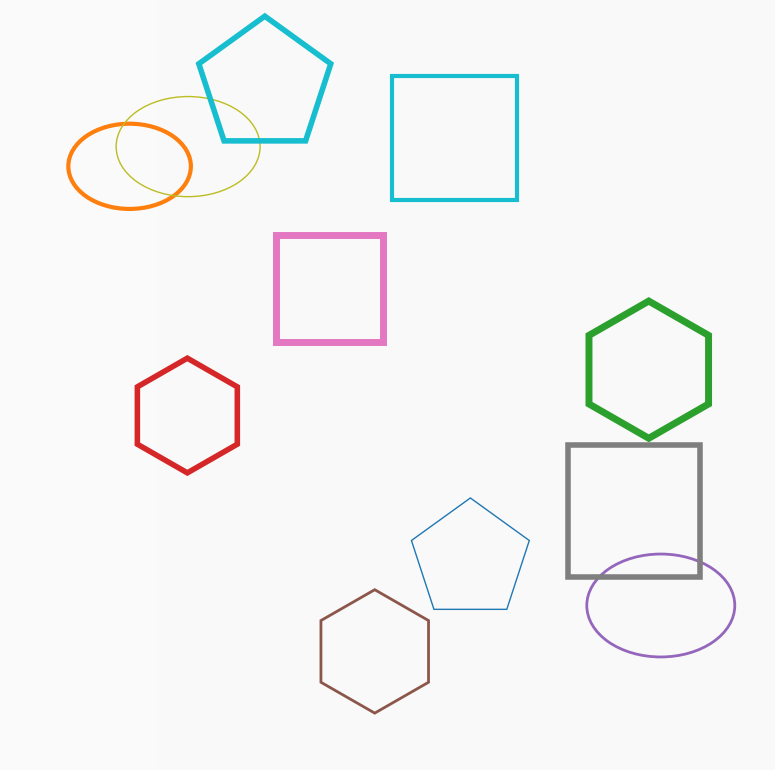[{"shape": "pentagon", "thickness": 0.5, "radius": 0.4, "center": [0.607, 0.273]}, {"shape": "oval", "thickness": 1.5, "radius": 0.4, "center": [0.167, 0.784]}, {"shape": "hexagon", "thickness": 2.5, "radius": 0.45, "center": [0.837, 0.52]}, {"shape": "hexagon", "thickness": 2, "radius": 0.37, "center": [0.242, 0.46]}, {"shape": "oval", "thickness": 1, "radius": 0.48, "center": [0.853, 0.214]}, {"shape": "hexagon", "thickness": 1, "radius": 0.4, "center": [0.484, 0.154]}, {"shape": "square", "thickness": 2.5, "radius": 0.35, "center": [0.425, 0.625]}, {"shape": "square", "thickness": 2, "radius": 0.43, "center": [0.818, 0.336]}, {"shape": "oval", "thickness": 0.5, "radius": 0.46, "center": [0.243, 0.81]}, {"shape": "square", "thickness": 1.5, "radius": 0.4, "center": [0.586, 0.821]}, {"shape": "pentagon", "thickness": 2, "radius": 0.45, "center": [0.342, 0.889]}]